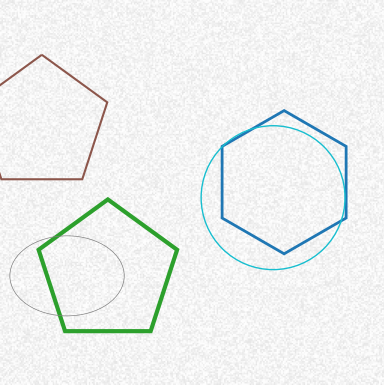[{"shape": "hexagon", "thickness": 2, "radius": 0.93, "center": [0.738, 0.527]}, {"shape": "pentagon", "thickness": 3, "radius": 0.95, "center": [0.28, 0.293]}, {"shape": "pentagon", "thickness": 1.5, "radius": 0.89, "center": [0.109, 0.679]}, {"shape": "oval", "thickness": 0.5, "radius": 0.74, "center": [0.174, 0.283]}, {"shape": "circle", "thickness": 1, "radius": 0.93, "center": [0.709, 0.487]}]